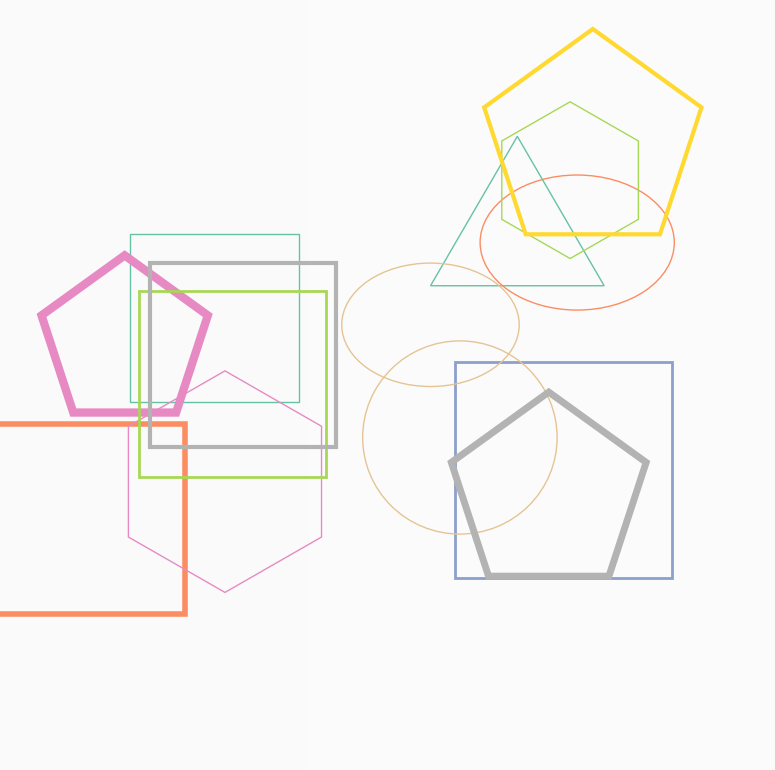[{"shape": "square", "thickness": 0.5, "radius": 0.54, "center": [0.277, 0.587]}, {"shape": "triangle", "thickness": 0.5, "radius": 0.65, "center": [0.668, 0.694]}, {"shape": "oval", "thickness": 0.5, "radius": 0.63, "center": [0.745, 0.685]}, {"shape": "square", "thickness": 2, "radius": 0.62, "center": [0.115, 0.326]}, {"shape": "square", "thickness": 1, "radius": 0.7, "center": [0.727, 0.389]}, {"shape": "pentagon", "thickness": 3, "radius": 0.56, "center": [0.161, 0.556]}, {"shape": "hexagon", "thickness": 0.5, "radius": 0.72, "center": [0.29, 0.374]}, {"shape": "square", "thickness": 1, "radius": 0.6, "center": [0.3, 0.501]}, {"shape": "hexagon", "thickness": 0.5, "radius": 0.51, "center": [0.736, 0.766]}, {"shape": "pentagon", "thickness": 1.5, "radius": 0.74, "center": [0.765, 0.815]}, {"shape": "circle", "thickness": 0.5, "radius": 0.63, "center": [0.593, 0.432]}, {"shape": "oval", "thickness": 0.5, "radius": 0.57, "center": [0.555, 0.578]}, {"shape": "pentagon", "thickness": 2.5, "radius": 0.66, "center": [0.708, 0.359]}, {"shape": "square", "thickness": 1.5, "radius": 0.6, "center": [0.314, 0.539]}]